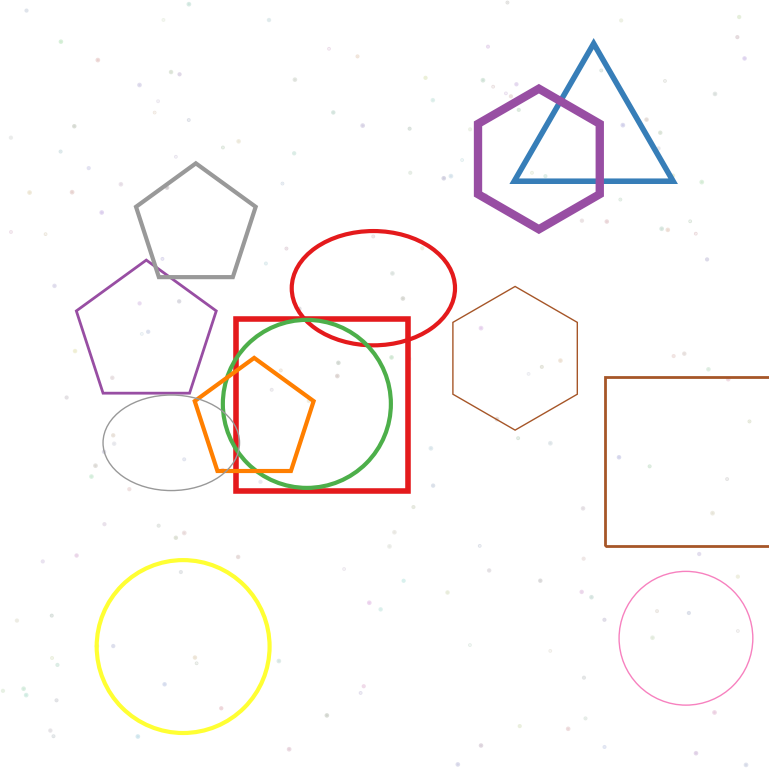[{"shape": "square", "thickness": 2, "radius": 0.56, "center": [0.418, 0.474]}, {"shape": "oval", "thickness": 1.5, "radius": 0.53, "center": [0.485, 0.626]}, {"shape": "triangle", "thickness": 2, "radius": 0.6, "center": [0.771, 0.824]}, {"shape": "circle", "thickness": 1.5, "radius": 0.55, "center": [0.399, 0.475]}, {"shape": "pentagon", "thickness": 1, "radius": 0.48, "center": [0.19, 0.567]}, {"shape": "hexagon", "thickness": 3, "radius": 0.46, "center": [0.7, 0.794]}, {"shape": "pentagon", "thickness": 1.5, "radius": 0.41, "center": [0.33, 0.454]}, {"shape": "circle", "thickness": 1.5, "radius": 0.56, "center": [0.238, 0.16]}, {"shape": "square", "thickness": 1, "radius": 0.55, "center": [0.895, 0.401]}, {"shape": "hexagon", "thickness": 0.5, "radius": 0.47, "center": [0.669, 0.535]}, {"shape": "circle", "thickness": 0.5, "radius": 0.43, "center": [0.891, 0.171]}, {"shape": "oval", "thickness": 0.5, "radius": 0.44, "center": [0.222, 0.425]}, {"shape": "pentagon", "thickness": 1.5, "radius": 0.41, "center": [0.254, 0.706]}]